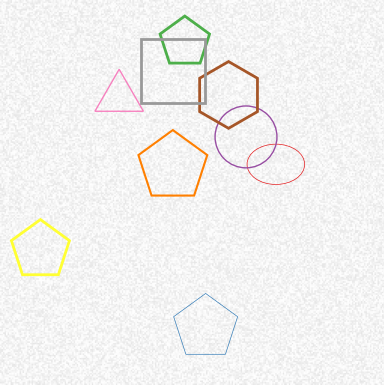[{"shape": "oval", "thickness": 0.5, "radius": 0.37, "center": [0.717, 0.573]}, {"shape": "pentagon", "thickness": 0.5, "radius": 0.44, "center": [0.534, 0.15]}, {"shape": "pentagon", "thickness": 2, "radius": 0.34, "center": [0.48, 0.891]}, {"shape": "circle", "thickness": 1, "radius": 0.4, "center": [0.639, 0.644]}, {"shape": "pentagon", "thickness": 1.5, "radius": 0.47, "center": [0.449, 0.568]}, {"shape": "pentagon", "thickness": 2, "radius": 0.4, "center": [0.105, 0.35]}, {"shape": "hexagon", "thickness": 2, "radius": 0.43, "center": [0.594, 0.753]}, {"shape": "triangle", "thickness": 1, "radius": 0.36, "center": [0.31, 0.747]}, {"shape": "square", "thickness": 2, "radius": 0.42, "center": [0.448, 0.815]}]